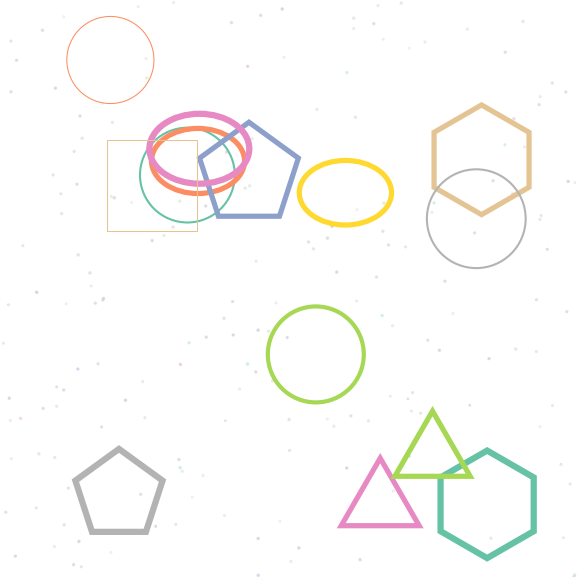[{"shape": "circle", "thickness": 1, "radius": 0.41, "center": [0.324, 0.696]}, {"shape": "hexagon", "thickness": 3, "radius": 0.47, "center": [0.844, 0.126]}, {"shape": "circle", "thickness": 0.5, "radius": 0.38, "center": [0.191, 0.895]}, {"shape": "oval", "thickness": 2.5, "radius": 0.4, "center": [0.343, 0.72]}, {"shape": "pentagon", "thickness": 2.5, "radius": 0.45, "center": [0.431, 0.697]}, {"shape": "oval", "thickness": 3, "radius": 0.43, "center": [0.345, 0.742]}, {"shape": "triangle", "thickness": 2.5, "radius": 0.39, "center": [0.658, 0.128]}, {"shape": "triangle", "thickness": 2.5, "radius": 0.38, "center": [0.749, 0.212]}, {"shape": "circle", "thickness": 2, "radius": 0.42, "center": [0.547, 0.385]}, {"shape": "oval", "thickness": 2.5, "radius": 0.4, "center": [0.598, 0.665]}, {"shape": "hexagon", "thickness": 2.5, "radius": 0.47, "center": [0.834, 0.722]}, {"shape": "square", "thickness": 0.5, "radius": 0.39, "center": [0.263, 0.678]}, {"shape": "pentagon", "thickness": 3, "radius": 0.4, "center": [0.206, 0.142]}, {"shape": "circle", "thickness": 1, "radius": 0.43, "center": [0.825, 0.62]}]